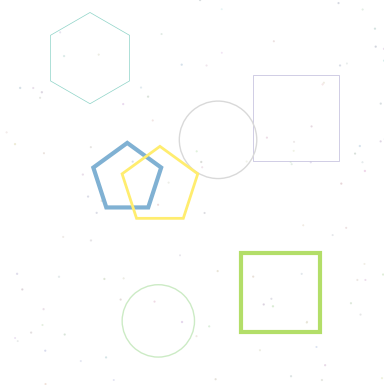[{"shape": "hexagon", "thickness": 0.5, "radius": 0.59, "center": [0.234, 0.849]}, {"shape": "square", "thickness": 0.5, "radius": 0.56, "center": [0.769, 0.694]}, {"shape": "pentagon", "thickness": 3, "radius": 0.46, "center": [0.331, 0.536]}, {"shape": "square", "thickness": 3, "radius": 0.51, "center": [0.729, 0.24]}, {"shape": "circle", "thickness": 1, "radius": 0.5, "center": [0.566, 0.637]}, {"shape": "circle", "thickness": 1, "radius": 0.47, "center": [0.411, 0.166]}, {"shape": "pentagon", "thickness": 2, "radius": 0.52, "center": [0.415, 0.516]}]